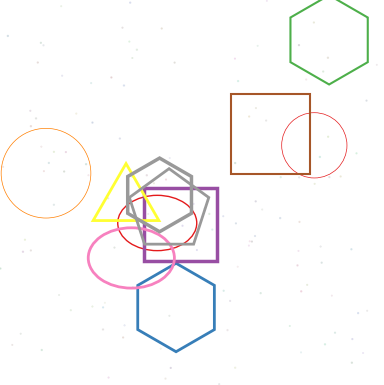[{"shape": "oval", "thickness": 1, "radius": 0.51, "center": [0.408, 0.421]}, {"shape": "circle", "thickness": 0.5, "radius": 0.42, "center": [0.816, 0.623]}, {"shape": "hexagon", "thickness": 2, "radius": 0.57, "center": [0.457, 0.201]}, {"shape": "hexagon", "thickness": 1.5, "radius": 0.58, "center": [0.855, 0.897]}, {"shape": "square", "thickness": 2.5, "radius": 0.47, "center": [0.468, 0.417]}, {"shape": "circle", "thickness": 0.5, "radius": 0.58, "center": [0.119, 0.55]}, {"shape": "triangle", "thickness": 2, "radius": 0.49, "center": [0.327, 0.476]}, {"shape": "square", "thickness": 1.5, "radius": 0.51, "center": [0.704, 0.652]}, {"shape": "oval", "thickness": 2, "radius": 0.56, "center": [0.341, 0.33]}, {"shape": "hexagon", "thickness": 2.5, "radius": 0.48, "center": [0.415, 0.494]}, {"shape": "pentagon", "thickness": 2, "radius": 0.54, "center": [0.439, 0.454]}]